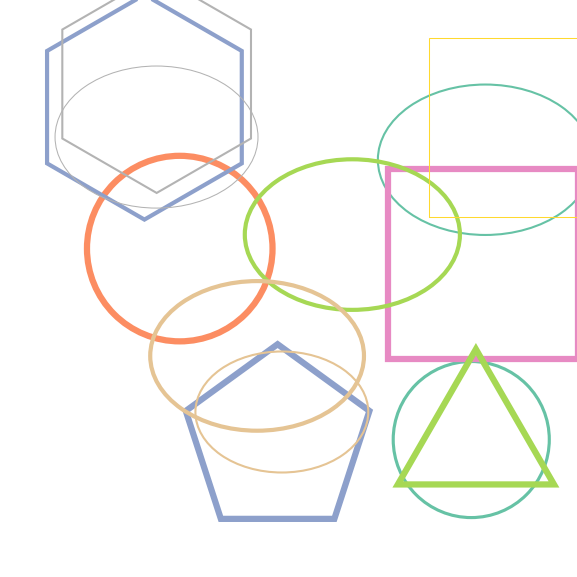[{"shape": "oval", "thickness": 1, "radius": 0.93, "center": [0.84, 0.723]}, {"shape": "circle", "thickness": 1.5, "radius": 0.68, "center": [0.816, 0.238]}, {"shape": "circle", "thickness": 3, "radius": 0.8, "center": [0.311, 0.569]}, {"shape": "hexagon", "thickness": 2, "radius": 0.97, "center": [0.25, 0.814]}, {"shape": "pentagon", "thickness": 3, "radius": 0.84, "center": [0.481, 0.236]}, {"shape": "square", "thickness": 3, "radius": 0.82, "center": [0.836, 0.543]}, {"shape": "triangle", "thickness": 3, "radius": 0.78, "center": [0.824, 0.238]}, {"shape": "oval", "thickness": 2, "radius": 0.93, "center": [0.61, 0.593]}, {"shape": "square", "thickness": 0.5, "radius": 0.77, "center": [0.897, 0.778]}, {"shape": "oval", "thickness": 1, "radius": 0.75, "center": [0.488, 0.286]}, {"shape": "oval", "thickness": 2, "radius": 0.93, "center": [0.445, 0.383]}, {"shape": "hexagon", "thickness": 1, "radius": 0.94, "center": [0.271, 0.854]}, {"shape": "oval", "thickness": 0.5, "radius": 0.88, "center": [0.271, 0.762]}]